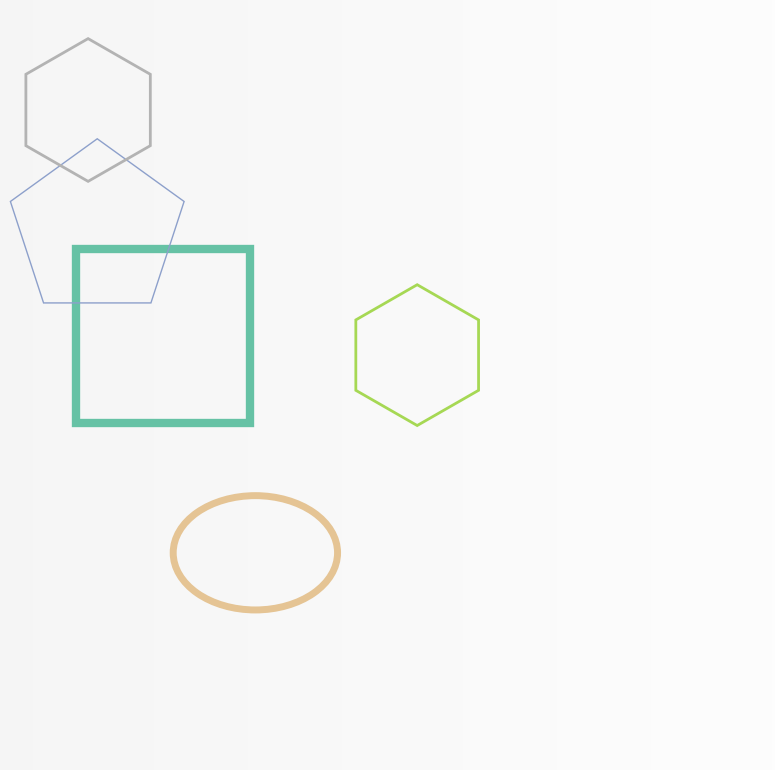[{"shape": "square", "thickness": 3, "radius": 0.56, "center": [0.211, 0.564]}, {"shape": "pentagon", "thickness": 0.5, "radius": 0.59, "center": [0.125, 0.702]}, {"shape": "hexagon", "thickness": 1, "radius": 0.46, "center": [0.538, 0.539]}, {"shape": "oval", "thickness": 2.5, "radius": 0.53, "center": [0.33, 0.282]}, {"shape": "hexagon", "thickness": 1, "radius": 0.46, "center": [0.114, 0.857]}]